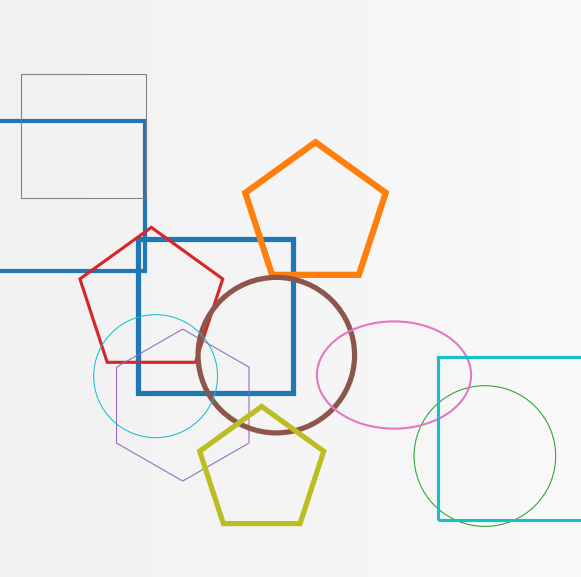[{"shape": "square", "thickness": 2.5, "radius": 0.67, "center": [0.371, 0.453]}, {"shape": "square", "thickness": 2, "radius": 0.65, "center": [0.118, 0.659]}, {"shape": "pentagon", "thickness": 3, "radius": 0.63, "center": [0.543, 0.626]}, {"shape": "circle", "thickness": 0.5, "radius": 0.61, "center": [0.834, 0.209]}, {"shape": "pentagon", "thickness": 1.5, "radius": 0.65, "center": [0.26, 0.476]}, {"shape": "hexagon", "thickness": 0.5, "radius": 0.66, "center": [0.314, 0.298]}, {"shape": "circle", "thickness": 2.5, "radius": 0.67, "center": [0.475, 0.384]}, {"shape": "oval", "thickness": 1, "radius": 0.66, "center": [0.678, 0.35]}, {"shape": "square", "thickness": 0.5, "radius": 0.54, "center": [0.144, 0.763]}, {"shape": "pentagon", "thickness": 2.5, "radius": 0.56, "center": [0.45, 0.183]}, {"shape": "circle", "thickness": 0.5, "radius": 0.53, "center": [0.268, 0.348]}, {"shape": "square", "thickness": 1.5, "radius": 0.7, "center": [0.895, 0.24]}]